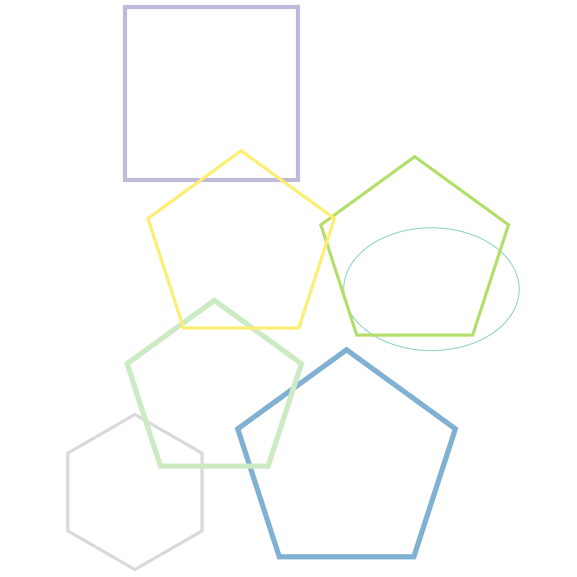[{"shape": "oval", "thickness": 0.5, "radius": 0.76, "center": [0.747, 0.498]}, {"shape": "square", "thickness": 2, "radius": 0.75, "center": [0.366, 0.837]}, {"shape": "pentagon", "thickness": 2.5, "radius": 0.99, "center": [0.6, 0.195]}, {"shape": "pentagon", "thickness": 1.5, "radius": 0.85, "center": [0.718, 0.557]}, {"shape": "hexagon", "thickness": 1.5, "radius": 0.67, "center": [0.234, 0.147]}, {"shape": "pentagon", "thickness": 2.5, "radius": 0.79, "center": [0.371, 0.32]}, {"shape": "pentagon", "thickness": 1.5, "radius": 0.85, "center": [0.418, 0.568]}]